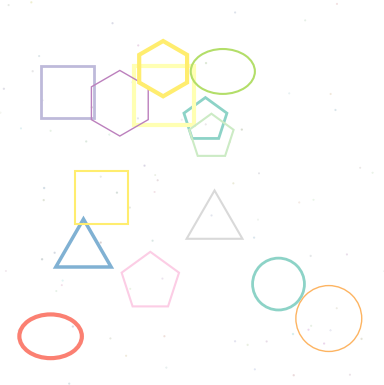[{"shape": "pentagon", "thickness": 2, "radius": 0.29, "center": [0.534, 0.688]}, {"shape": "circle", "thickness": 2, "radius": 0.34, "center": [0.723, 0.262]}, {"shape": "square", "thickness": 3, "radius": 0.39, "center": [0.426, 0.752]}, {"shape": "square", "thickness": 2, "radius": 0.34, "center": [0.175, 0.76]}, {"shape": "oval", "thickness": 3, "radius": 0.41, "center": [0.131, 0.127]}, {"shape": "triangle", "thickness": 2.5, "radius": 0.41, "center": [0.217, 0.348]}, {"shape": "circle", "thickness": 1, "radius": 0.43, "center": [0.854, 0.173]}, {"shape": "oval", "thickness": 1.5, "radius": 0.42, "center": [0.579, 0.814]}, {"shape": "pentagon", "thickness": 1.5, "radius": 0.39, "center": [0.39, 0.268]}, {"shape": "triangle", "thickness": 1.5, "radius": 0.42, "center": [0.557, 0.422]}, {"shape": "hexagon", "thickness": 1, "radius": 0.43, "center": [0.311, 0.732]}, {"shape": "pentagon", "thickness": 1.5, "radius": 0.3, "center": [0.549, 0.644]}, {"shape": "hexagon", "thickness": 3, "radius": 0.36, "center": [0.424, 0.822]}, {"shape": "square", "thickness": 1.5, "radius": 0.35, "center": [0.264, 0.486]}]